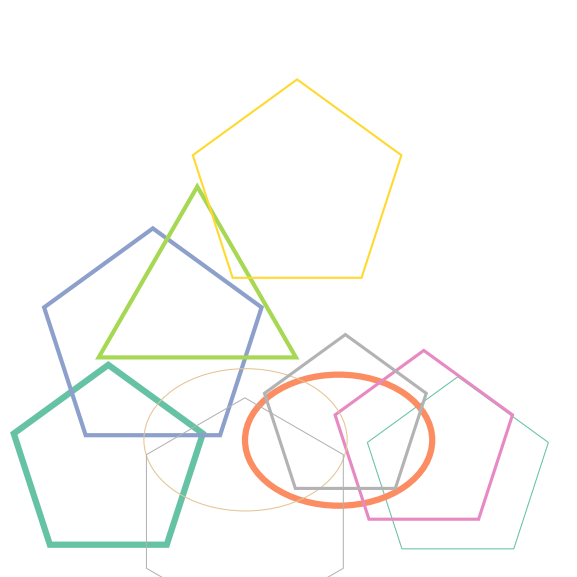[{"shape": "pentagon", "thickness": 0.5, "radius": 0.82, "center": [0.793, 0.182]}, {"shape": "pentagon", "thickness": 3, "radius": 0.86, "center": [0.188, 0.195]}, {"shape": "oval", "thickness": 3, "radius": 0.81, "center": [0.586, 0.237]}, {"shape": "pentagon", "thickness": 2, "radius": 0.99, "center": [0.265, 0.406]}, {"shape": "pentagon", "thickness": 1.5, "radius": 0.81, "center": [0.734, 0.231]}, {"shape": "triangle", "thickness": 2, "radius": 0.99, "center": [0.342, 0.479]}, {"shape": "pentagon", "thickness": 1, "radius": 0.95, "center": [0.514, 0.672]}, {"shape": "oval", "thickness": 0.5, "radius": 0.88, "center": [0.425, 0.238]}, {"shape": "pentagon", "thickness": 1.5, "radius": 0.74, "center": [0.598, 0.273]}, {"shape": "hexagon", "thickness": 0.5, "radius": 0.98, "center": [0.424, 0.113]}]